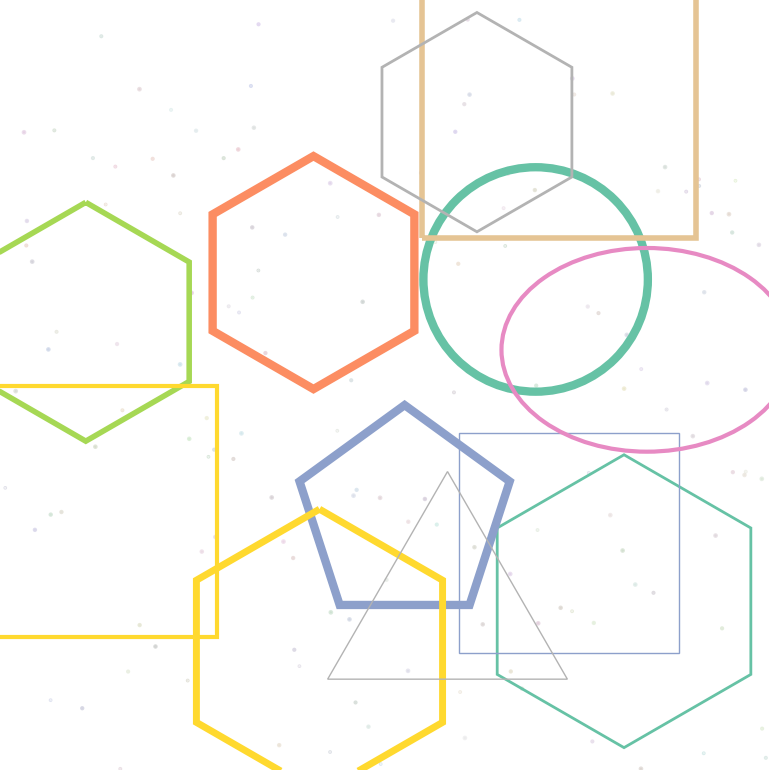[{"shape": "hexagon", "thickness": 1, "radius": 0.95, "center": [0.81, 0.219]}, {"shape": "circle", "thickness": 3, "radius": 0.73, "center": [0.696, 0.637]}, {"shape": "hexagon", "thickness": 3, "radius": 0.76, "center": [0.407, 0.646]}, {"shape": "square", "thickness": 0.5, "radius": 0.71, "center": [0.739, 0.295]}, {"shape": "pentagon", "thickness": 3, "radius": 0.72, "center": [0.525, 0.33]}, {"shape": "oval", "thickness": 1.5, "radius": 0.94, "center": [0.84, 0.546]}, {"shape": "hexagon", "thickness": 2, "radius": 0.78, "center": [0.111, 0.582]}, {"shape": "hexagon", "thickness": 2.5, "radius": 0.92, "center": [0.415, 0.154]}, {"shape": "square", "thickness": 1.5, "radius": 0.81, "center": [0.119, 0.336]}, {"shape": "square", "thickness": 2, "radius": 0.89, "center": [0.726, 0.869]}, {"shape": "hexagon", "thickness": 1, "radius": 0.71, "center": [0.619, 0.841]}, {"shape": "triangle", "thickness": 0.5, "radius": 0.9, "center": [0.581, 0.208]}]